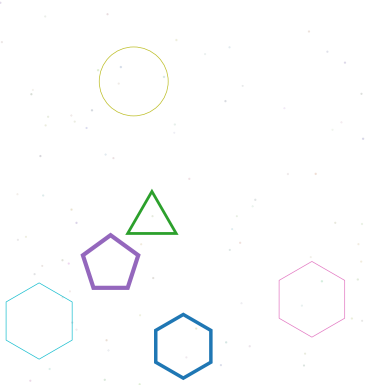[{"shape": "hexagon", "thickness": 2.5, "radius": 0.41, "center": [0.476, 0.1]}, {"shape": "triangle", "thickness": 2, "radius": 0.36, "center": [0.395, 0.43]}, {"shape": "pentagon", "thickness": 3, "radius": 0.38, "center": [0.287, 0.314]}, {"shape": "hexagon", "thickness": 0.5, "radius": 0.49, "center": [0.81, 0.223]}, {"shape": "circle", "thickness": 0.5, "radius": 0.45, "center": [0.347, 0.789]}, {"shape": "hexagon", "thickness": 0.5, "radius": 0.5, "center": [0.102, 0.166]}]